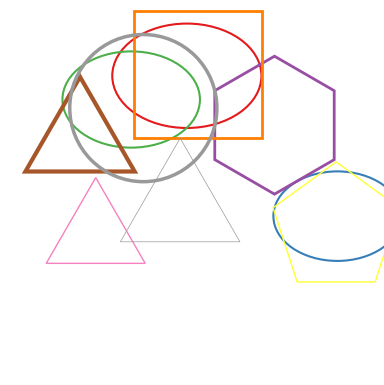[{"shape": "oval", "thickness": 1.5, "radius": 0.97, "center": [0.485, 0.803]}, {"shape": "oval", "thickness": 1.5, "radius": 0.83, "center": [0.876, 0.439]}, {"shape": "oval", "thickness": 1.5, "radius": 0.89, "center": [0.341, 0.742]}, {"shape": "hexagon", "thickness": 2, "radius": 0.9, "center": [0.713, 0.675]}, {"shape": "square", "thickness": 2, "radius": 0.83, "center": [0.514, 0.807]}, {"shape": "pentagon", "thickness": 1, "radius": 0.86, "center": [0.873, 0.407]}, {"shape": "triangle", "thickness": 3, "radius": 0.82, "center": [0.208, 0.636]}, {"shape": "triangle", "thickness": 1, "radius": 0.74, "center": [0.249, 0.39]}, {"shape": "triangle", "thickness": 0.5, "radius": 0.9, "center": [0.468, 0.462]}, {"shape": "circle", "thickness": 2.5, "radius": 0.96, "center": [0.372, 0.719]}]